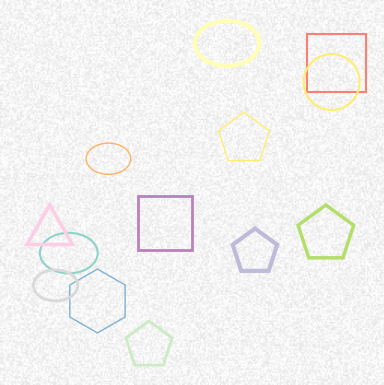[{"shape": "oval", "thickness": 1.5, "radius": 0.38, "center": [0.179, 0.343]}, {"shape": "oval", "thickness": 3, "radius": 0.42, "center": [0.59, 0.887]}, {"shape": "pentagon", "thickness": 3, "radius": 0.3, "center": [0.662, 0.346]}, {"shape": "square", "thickness": 1.5, "radius": 0.38, "center": [0.874, 0.837]}, {"shape": "hexagon", "thickness": 1, "radius": 0.41, "center": [0.253, 0.218]}, {"shape": "oval", "thickness": 1, "radius": 0.29, "center": [0.282, 0.588]}, {"shape": "pentagon", "thickness": 2.5, "radius": 0.38, "center": [0.846, 0.392]}, {"shape": "triangle", "thickness": 2.5, "radius": 0.34, "center": [0.129, 0.399]}, {"shape": "oval", "thickness": 2, "radius": 0.29, "center": [0.144, 0.259]}, {"shape": "square", "thickness": 2, "radius": 0.35, "center": [0.429, 0.421]}, {"shape": "pentagon", "thickness": 2, "radius": 0.32, "center": [0.387, 0.103]}, {"shape": "pentagon", "thickness": 1, "radius": 0.35, "center": [0.634, 0.639]}, {"shape": "circle", "thickness": 1.5, "radius": 0.36, "center": [0.861, 0.787]}]